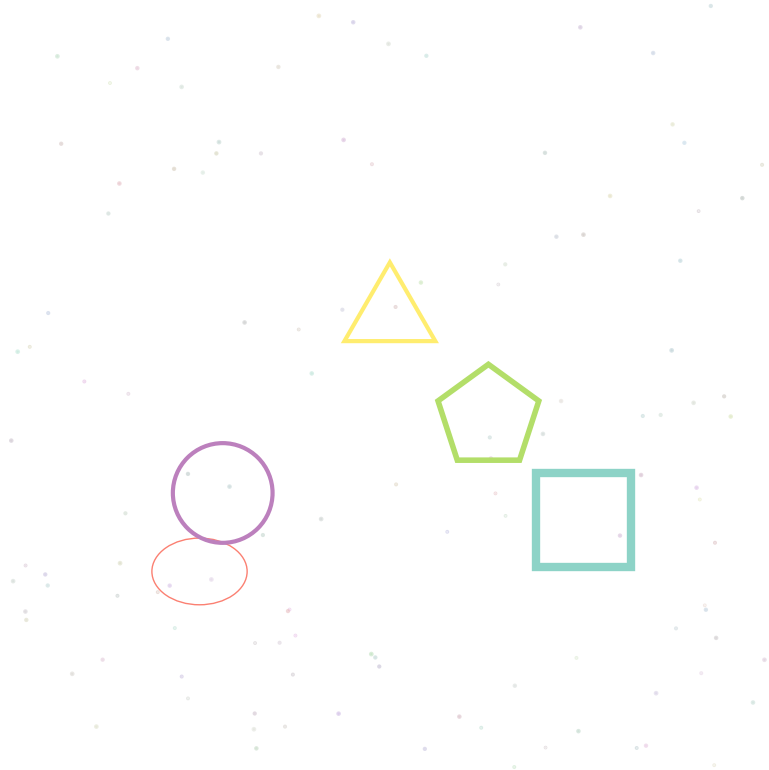[{"shape": "square", "thickness": 3, "radius": 0.31, "center": [0.758, 0.324]}, {"shape": "oval", "thickness": 0.5, "radius": 0.31, "center": [0.259, 0.258]}, {"shape": "pentagon", "thickness": 2, "radius": 0.34, "center": [0.634, 0.458]}, {"shape": "circle", "thickness": 1.5, "radius": 0.32, "center": [0.289, 0.36]}, {"shape": "triangle", "thickness": 1.5, "radius": 0.34, "center": [0.506, 0.591]}]